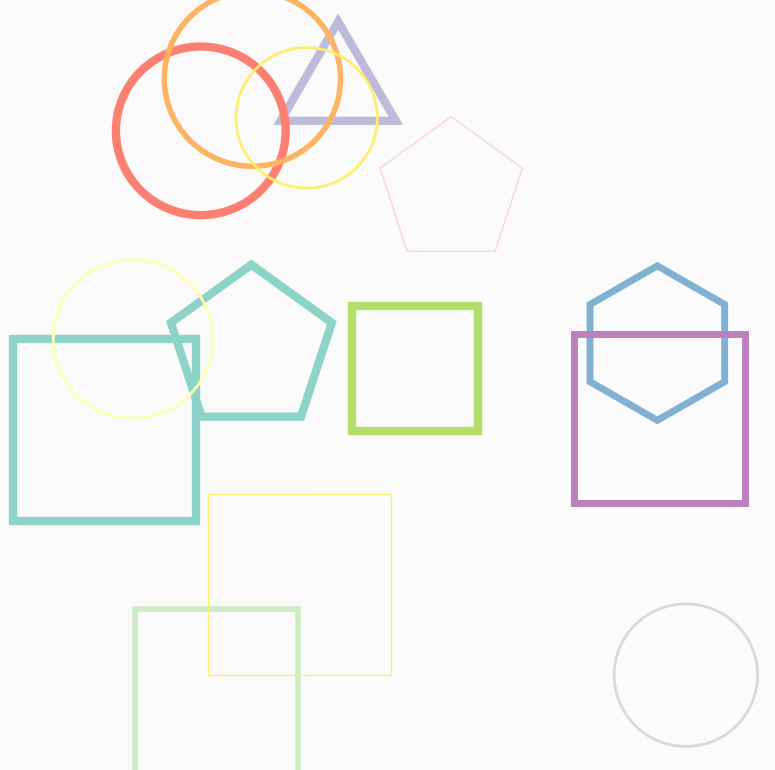[{"shape": "square", "thickness": 3, "radius": 0.59, "center": [0.134, 0.442]}, {"shape": "pentagon", "thickness": 3, "radius": 0.55, "center": [0.324, 0.547]}, {"shape": "circle", "thickness": 1, "radius": 0.51, "center": [0.172, 0.56]}, {"shape": "triangle", "thickness": 3, "radius": 0.43, "center": [0.436, 0.886]}, {"shape": "circle", "thickness": 3, "radius": 0.55, "center": [0.259, 0.83]}, {"shape": "hexagon", "thickness": 2.5, "radius": 0.5, "center": [0.848, 0.554]}, {"shape": "circle", "thickness": 2, "radius": 0.57, "center": [0.326, 0.898]}, {"shape": "square", "thickness": 3, "radius": 0.41, "center": [0.536, 0.522]}, {"shape": "pentagon", "thickness": 0.5, "radius": 0.48, "center": [0.582, 0.752]}, {"shape": "circle", "thickness": 1, "radius": 0.46, "center": [0.885, 0.123]}, {"shape": "square", "thickness": 2.5, "radius": 0.55, "center": [0.851, 0.456]}, {"shape": "square", "thickness": 2, "radius": 0.53, "center": [0.28, 0.104]}, {"shape": "circle", "thickness": 1, "radius": 0.46, "center": [0.396, 0.847]}, {"shape": "square", "thickness": 0.5, "radius": 0.59, "center": [0.386, 0.241]}]